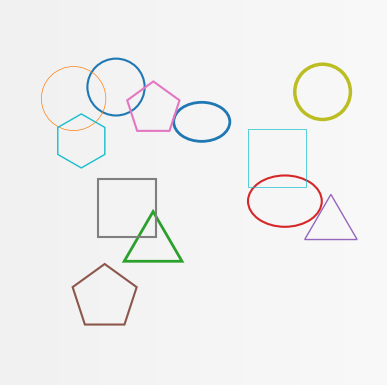[{"shape": "oval", "thickness": 2, "radius": 0.36, "center": [0.521, 0.684]}, {"shape": "circle", "thickness": 1.5, "radius": 0.37, "center": [0.299, 0.774]}, {"shape": "circle", "thickness": 0.5, "radius": 0.42, "center": [0.19, 0.744]}, {"shape": "triangle", "thickness": 2, "radius": 0.43, "center": [0.395, 0.364]}, {"shape": "oval", "thickness": 1.5, "radius": 0.48, "center": [0.735, 0.478]}, {"shape": "triangle", "thickness": 1, "radius": 0.39, "center": [0.854, 0.417]}, {"shape": "pentagon", "thickness": 1.5, "radius": 0.43, "center": [0.27, 0.227]}, {"shape": "pentagon", "thickness": 1.5, "radius": 0.35, "center": [0.396, 0.718]}, {"shape": "square", "thickness": 1.5, "radius": 0.37, "center": [0.327, 0.46]}, {"shape": "circle", "thickness": 2.5, "radius": 0.36, "center": [0.832, 0.761]}, {"shape": "square", "thickness": 0.5, "radius": 0.37, "center": [0.715, 0.59]}, {"shape": "hexagon", "thickness": 1, "radius": 0.35, "center": [0.21, 0.634]}]